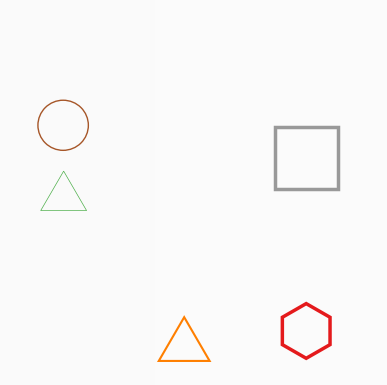[{"shape": "hexagon", "thickness": 2.5, "radius": 0.36, "center": [0.79, 0.14]}, {"shape": "triangle", "thickness": 0.5, "radius": 0.34, "center": [0.164, 0.487]}, {"shape": "triangle", "thickness": 1.5, "radius": 0.38, "center": [0.475, 0.1]}, {"shape": "circle", "thickness": 1, "radius": 0.33, "center": [0.163, 0.675]}, {"shape": "square", "thickness": 2.5, "radius": 0.4, "center": [0.791, 0.59]}]